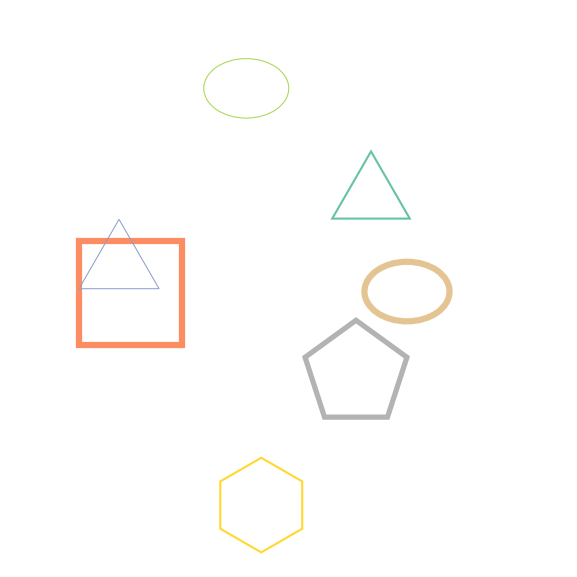[{"shape": "triangle", "thickness": 1, "radius": 0.39, "center": [0.642, 0.659]}, {"shape": "square", "thickness": 3, "radius": 0.45, "center": [0.226, 0.492]}, {"shape": "triangle", "thickness": 0.5, "radius": 0.4, "center": [0.206, 0.539]}, {"shape": "oval", "thickness": 0.5, "radius": 0.37, "center": [0.426, 0.846]}, {"shape": "hexagon", "thickness": 1, "radius": 0.41, "center": [0.452, 0.125]}, {"shape": "oval", "thickness": 3, "radius": 0.37, "center": [0.705, 0.494]}, {"shape": "pentagon", "thickness": 2.5, "radius": 0.46, "center": [0.616, 0.352]}]